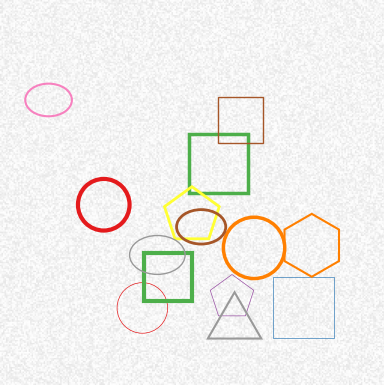[{"shape": "circle", "thickness": 3, "radius": 0.34, "center": [0.269, 0.468]}, {"shape": "circle", "thickness": 0.5, "radius": 0.33, "center": [0.37, 0.2]}, {"shape": "square", "thickness": 0.5, "radius": 0.4, "center": [0.788, 0.201]}, {"shape": "square", "thickness": 2.5, "radius": 0.38, "center": [0.567, 0.576]}, {"shape": "square", "thickness": 3, "radius": 0.31, "center": [0.436, 0.281]}, {"shape": "pentagon", "thickness": 0.5, "radius": 0.3, "center": [0.603, 0.228]}, {"shape": "circle", "thickness": 2.5, "radius": 0.4, "center": [0.66, 0.356]}, {"shape": "hexagon", "thickness": 1.5, "radius": 0.41, "center": [0.81, 0.363]}, {"shape": "pentagon", "thickness": 2, "radius": 0.37, "center": [0.498, 0.44]}, {"shape": "oval", "thickness": 2, "radius": 0.32, "center": [0.522, 0.411]}, {"shape": "square", "thickness": 1, "radius": 0.3, "center": [0.625, 0.689]}, {"shape": "oval", "thickness": 1.5, "radius": 0.3, "center": [0.126, 0.74]}, {"shape": "oval", "thickness": 1, "radius": 0.36, "center": [0.409, 0.338]}, {"shape": "triangle", "thickness": 1.5, "radius": 0.4, "center": [0.609, 0.161]}]